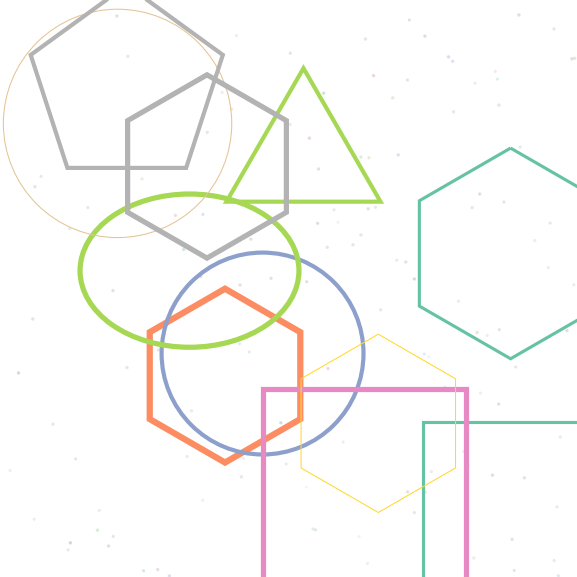[{"shape": "square", "thickness": 1.5, "radius": 0.74, "center": [0.881, 0.12]}, {"shape": "hexagon", "thickness": 1.5, "radius": 0.91, "center": [0.884, 0.56]}, {"shape": "hexagon", "thickness": 3, "radius": 0.75, "center": [0.39, 0.349]}, {"shape": "circle", "thickness": 2, "radius": 0.87, "center": [0.455, 0.387]}, {"shape": "square", "thickness": 2.5, "radius": 0.88, "center": [0.631, 0.149]}, {"shape": "oval", "thickness": 2.5, "radius": 0.95, "center": [0.328, 0.53]}, {"shape": "triangle", "thickness": 2, "radius": 0.77, "center": [0.526, 0.727]}, {"shape": "hexagon", "thickness": 0.5, "radius": 0.77, "center": [0.655, 0.266]}, {"shape": "circle", "thickness": 0.5, "radius": 0.99, "center": [0.204, 0.785]}, {"shape": "pentagon", "thickness": 2, "radius": 0.87, "center": [0.22, 0.85]}, {"shape": "hexagon", "thickness": 2.5, "radius": 0.79, "center": [0.358, 0.711]}]